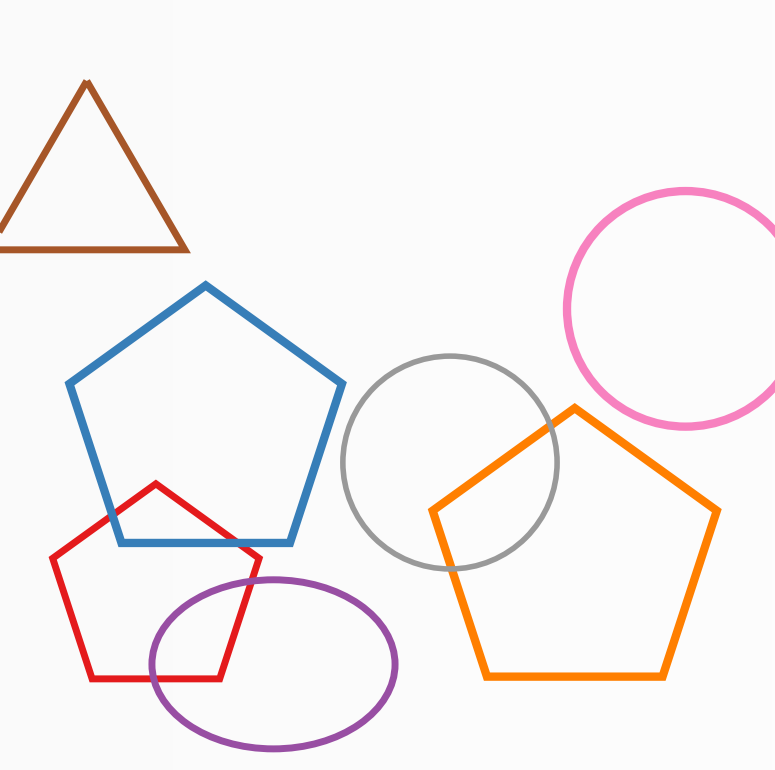[{"shape": "pentagon", "thickness": 2.5, "radius": 0.7, "center": [0.201, 0.232]}, {"shape": "pentagon", "thickness": 3, "radius": 0.92, "center": [0.265, 0.444]}, {"shape": "oval", "thickness": 2.5, "radius": 0.78, "center": [0.353, 0.137]}, {"shape": "pentagon", "thickness": 3, "radius": 0.96, "center": [0.742, 0.277]}, {"shape": "triangle", "thickness": 2.5, "radius": 0.73, "center": [0.112, 0.749]}, {"shape": "circle", "thickness": 3, "radius": 0.76, "center": [0.885, 0.599]}, {"shape": "circle", "thickness": 2, "radius": 0.69, "center": [0.581, 0.399]}]